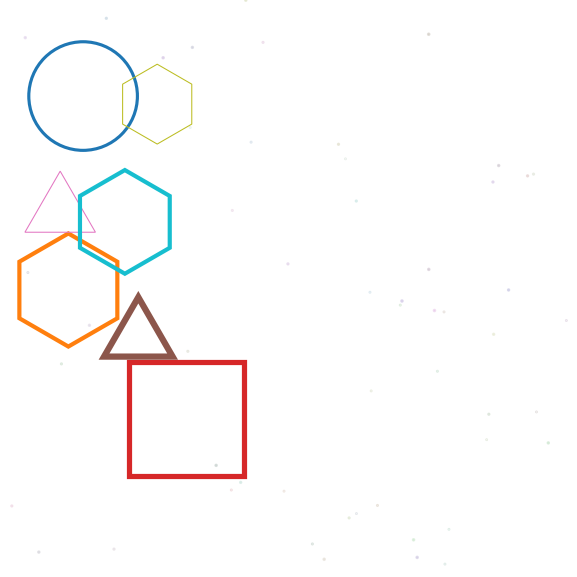[{"shape": "circle", "thickness": 1.5, "radius": 0.47, "center": [0.144, 0.833]}, {"shape": "hexagon", "thickness": 2, "radius": 0.49, "center": [0.118, 0.497]}, {"shape": "square", "thickness": 2.5, "radius": 0.5, "center": [0.323, 0.274]}, {"shape": "triangle", "thickness": 3, "radius": 0.34, "center": [0.24, 0.416]}, {"shape": "triangle", "thickness": 0.5, "radius": 0.35, "center": [0.104, 0.632]}, {"shape": "hexagon", "thickness": 0.5, "radius": 0.35, "center": [0.272, 0.819]}, {"shape": "hexagon", "thickness": 2, "radius": 0.45, "center": [0.216, 0.615]}]